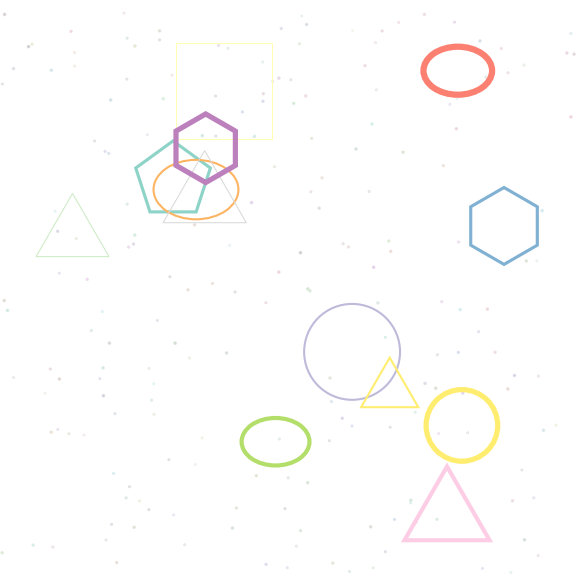[{"shape": "pentagon", "thickness": 1.5, "radius": 0.34, "center": [0.3, 0.687]}, {"shape": "square", "thickness": 0.5, "radius": 0.42, "center": [0.389, 0.842]}, {"shape": "circle", "thickness": 1, "radius": 0.42, "center": [0.61, 0.39]}, {"shape": "oval", "thickness": 3, "radius": 0.3, "center": [0.793, 0.877]}, {"shape": "hexagon", "thickness": 1.5, "radius": 0.33, "center": [0.873, 0.608]}, {"shape": "oval", "thickness": 1, "radius": 0.37, "center": [0.339, 0.671]}, {"shape": "oval", "thickness": 2, "radius": 0.29, "center": [0.477, 0.234]}, {"shape": "triangle", "thickness": 2, "radius": 0.43, "center": [0.774, 0.106]}, {"shape": "triangle", "thickness": 0.5, "radius": 0.42, "center": [0.354, 0.655]}, {"shape": "hexagon", "thickness": 2.5, "radius": 0.3, "center": [0.356, 0.742]}, {"shape": "triangle", "thickness": 0.5, "radius": 0.36, "center": [0.126, 0.591]}, {"shape": "circle", "thickness": 2.5, "radius": 0.31, "center": [0.8, 0.262]}, {"shape": "triangle", "thickness": 1, "radius": 0.29, "center": [0.675, 0.323]}]